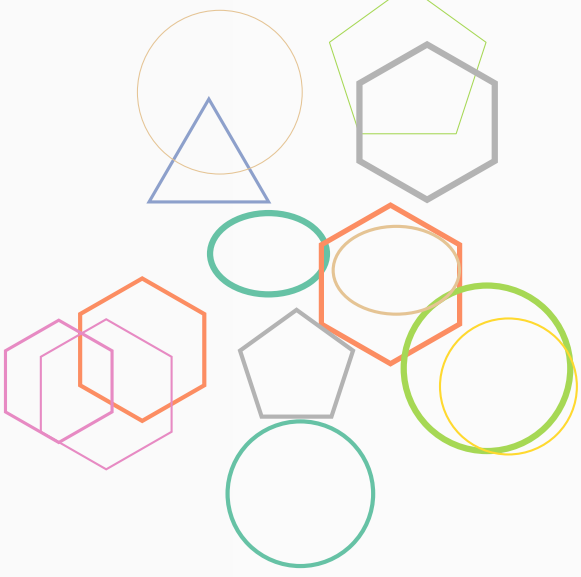[{"shape": "oval", "thickness": 3, "radius": 0.5, "center": [0.462, 0.56]}, {"shape": "circle", "thickness": 2, "radius": 0.63, "center": [0.517, 0.144]}, {"shape": "hexagon", "thickness": 2.5, "radius": 0.69, "center": [0.672, 0.507]}, {"shape": "hexagon", "thickness": 2, "radius": 0.62, "center": [0.245, 0.394]}, {"shape": "triangle", "thickness": 1.5, "radius": 0.59, "center": [0.359, 0.709]}, {"shape": "hexagon", "thickness": 1.5, "radius": 0.53, "center": [0.101, 0.339]}, {"shape": "hexagon", "thickness": 1, "radius": 0.65, "center": [0.183, 0.316]}, {"shape": "pentagon", "thickness": 0.5, "radius": 0.71, "center": [0.701, 0.882]}, {"shape": "circle", "thickness": 3, "radius": 0.72, "center": [0.838, 0.361]}, {"shape": "circle", "thickness": 1, "radius": 0.59, "center": [0.875, 0.33]}, {"shape": "oval", "thickness": 1.5, "radius": 0.54, "center": [0.682, 0.531]}, {"shape": "circle", "thickness": 0.5, "radius": 0.71, "center": [0.378, 0.84]}, {"shape": "pentagon", "thickness": 2, "radius": 0.51, "center": [0.51, 0.36]}, {"shape": "hexagon", "thickness": 3, "radius": 0.67, "center": [0.735, 0.788]}]